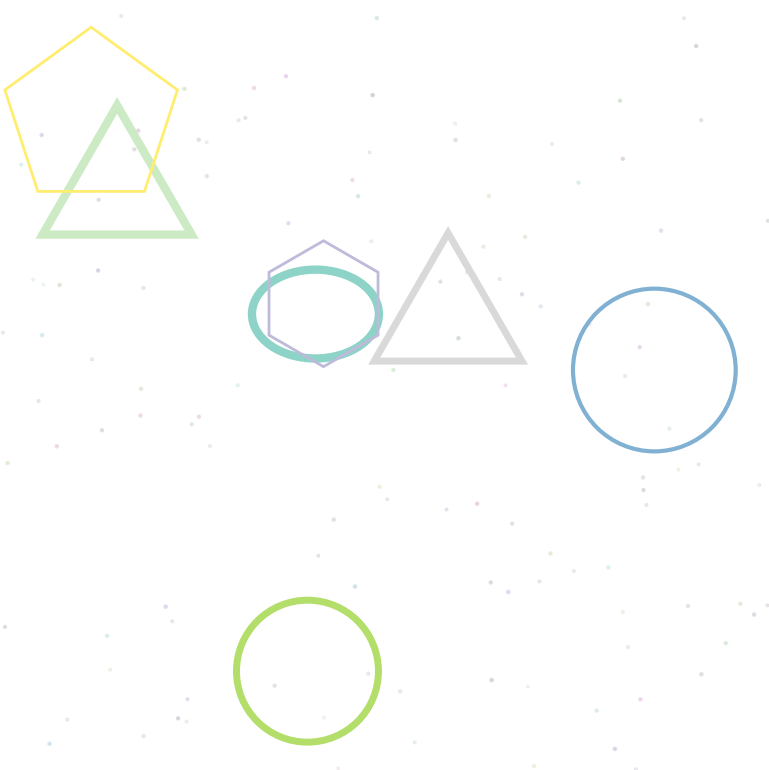[{"shape": "oval", "thickness": 3, "radius": 0.41, "center": [0.41, 0.592]}, {"shape": "hexagon", "thickness": 1, "radius": 0.41, "center": [0.42, 0.606]}, {"shape": "circle", "thickness": 1.5, "radius": 0.53, "center": [0.85, 0.519]}, {"shape": "circle", "thickness": 2.5, "radius": 0.46, "center": [0.399, 0.128]}, {"shape": "triangle", "thickness": 2.5, "radius": 0.55, "center": [0.582, 0.586]}, {"shape": "triangle", "thickness": 3, "radius": 0.56, "center": [0.152, 0.751]}, {"shape": "pentagon", "thickness": 1, "radius": 0.59, "center": [0.118, 0.847]}]